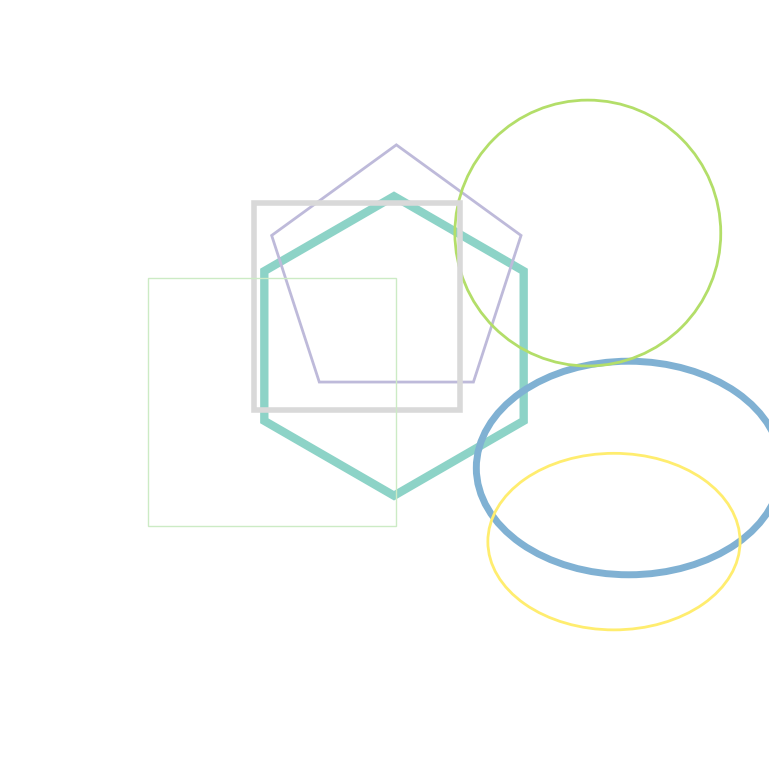[{"shape": "hexagon", "thickness": 3, "radius": 0.97, "center": [0.512, 0.551]}, {"shape": "pentagon", "thickness": 1, "radius": 0.85, "center": [0.515, 0.642]}, {"shape": "oval", "thickness": 2.5, "radius": 0.99, "center": [0.817, 0.392]}, {"shape": "circle", "thickness": 1, "radius": 0.86, "center": [0.763, 0.697]}, {"shape": "square", "thickness": 2, "radius": 0.67, "center": [0.463, 0.602]}, {"shape": "square", "thickness": 0.5, "radius": 0.81, "center": [0.353, 0.478]}, {"shape": "oval", "thickness": 1, "radius": 0.82, "center": [0.797, 0.297]}]